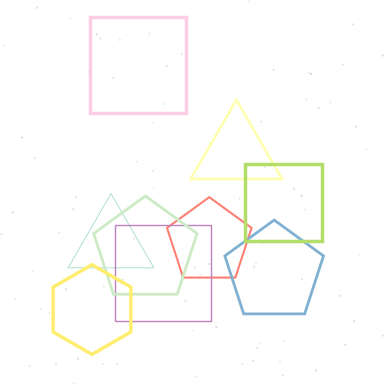[{"shape": "triangle", "thickness": 0.5, "radius": 0.64, "center": [0.288, 0.369]}, {"shape": "triangle", "thickness": 2, "radius": 0.69, "center": [0.614, 0.604]}, {"shape": "pentagon", "thickness": 1.5, "radius": 0.58, "center": [0.544, 0.372]}, {"shape": "pentagon", "thickness": 2, "radius": 0.67, "center": [0.712, 0.294]}, {"shape": "square", "thickness": 2.5, "radius": 0.5, "center": [0.738, 0.473]}, {"shape": "square", "thickness": 2.5, "radius": 0.62, "center": [0.359, 0.832]}, {"shape": "square", "thickness": 1, "radius": 0.62, "center": [0.423, 0.29]}, {"shape": "pentagon", "thickness": 2, "radius": 0.71, "center": [0.378, 0.35]}, {"shape": "hexagon", "thickness": 2.5, "radius": 0.58, "center": [0.239, 0.196]}]